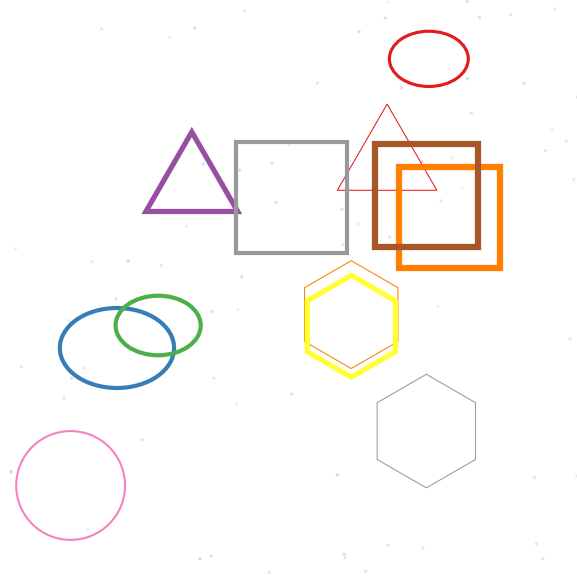[{"shape": "oval", "thickness": 1.5, "radius": 0.34, "center": [0.743, 0.897]}, {"shape": "triangle", "thickness": 0.5, "radius": 0.5, "center": [0.67, 0.719]}, {"shape": "oval", "thickness": 2, "radius": 0.49, "center": [0.203, 0.397]}, {"shape": "oval", "thickness": 2, "radius": 0.37, "center": [0.274, 0.436]}, {"shape": "triangle", "thickness": 2.5, "radius": 0.46, "center": [0.332, 0.679]}, {"shape": "square", "thickness": 3, "radius": 0.44, "center": [0.778, 0.622]}, {"shape": "hexagon", "thickness": 0.5, "radius": 0.47, "center": [0.608, 0.454]}, {"shape": "hexagon", "thickness": 2.5, "radius": 0.44, "center": [0.608, 0.434]}, {"shape": "square", "thickness": 3, "radius": 0.45, "center": [0.739, 0.661]}, {"shape": "circle", "thickness": 1, "radius": 0.47, "center": [0.122, 0.158]}, {"shape": "square", "thickness": 2, "radius": 0.48, "center": [0.505, 0.657]}, {"shape": "hexagon", "thickness": 0.5, "radius": 0.49, "center": [0.738, 0.253]}]